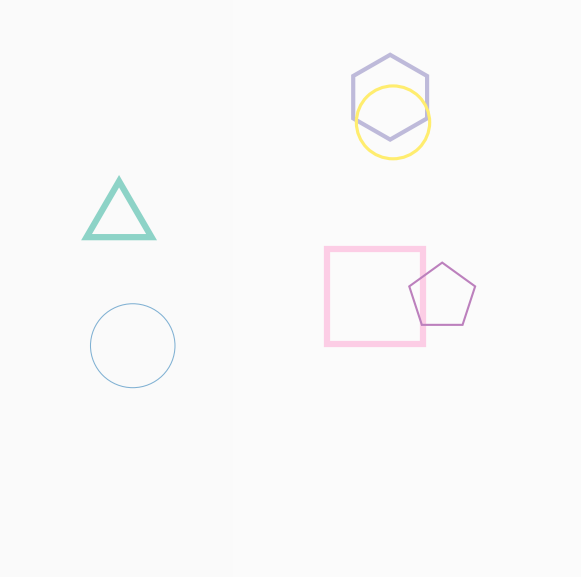[{"shape": "triangle", "thickness": 3, "radius": 0.32, "center": [0.205, 0.621]}, {"shape": "hexagon", "thickness": 2, "radius": 0.37, "center": [0.671, 0.831]}, {"shape": "circle", "thickness": 0.5, "radius": 0.36, "center": [0.228, 0.4]}, {"shape": "square", "thickness": 3, "radius": 0.41, "center": [0.645, 0.486]}, {"shape": "pentagon", "thickness": 1, "radius": 0.3, "center": [0.761, 0.485]}, {"shape": "circle", "thickness": 1.5, "radius": 0.32, "center": [0.676, 0.787]}]